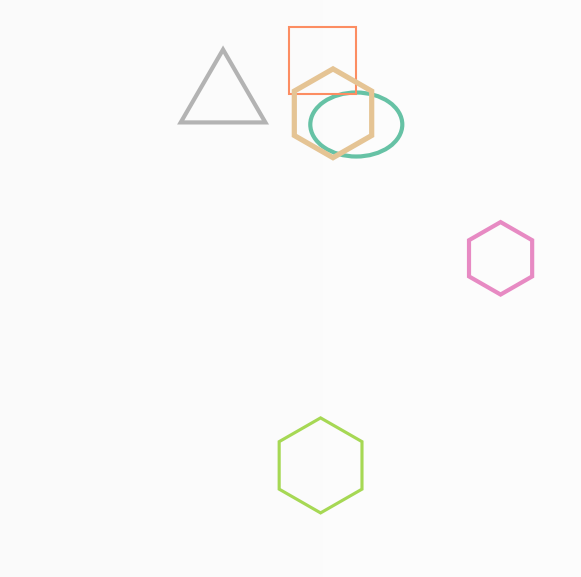[{"shape": "oval", "thickness": 2, "radius": 0.4, "center": [0.613, 0.784]}, {"shape": "square", "thickness": 1, "radius": 0.29, "center": [0.555, 0.895]}, {"shape": "hexagon", "thickness": 2, "radius": 0.31, "center": [0.861, 0.552]}, {"shape": "hexagon", "thickness": 1.5, "radius": 0.41, "center": [0.552, 0.193]}, {"shape": "hexagon", "thickness": 2.5, "radius": 0.38, "center": [0.573, 0.803]}, {"shape": "triangle", "thickness": 2, "radius": 0.42, "center": [0.384, 0.829]}]